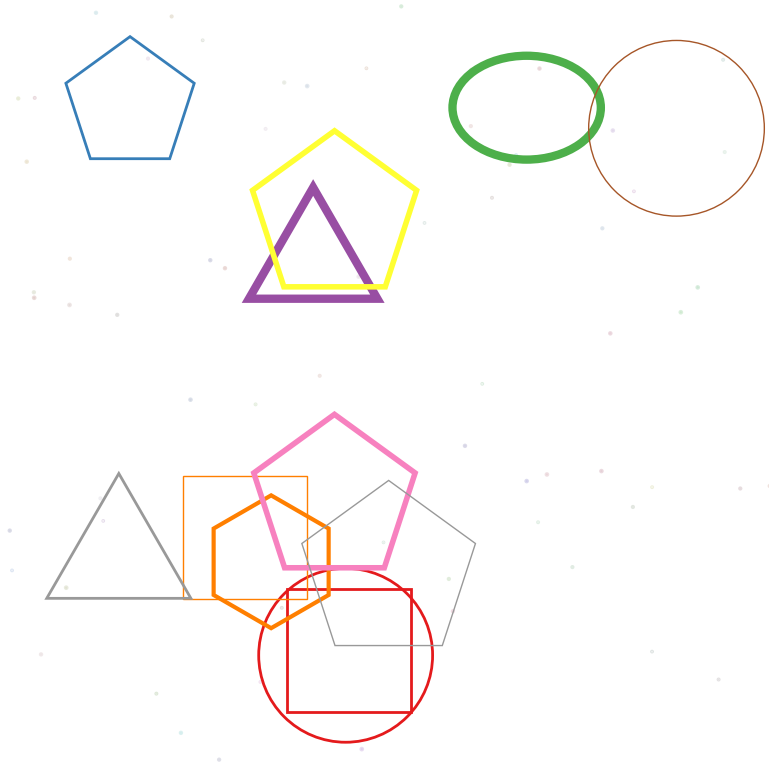[{"shape": "square", "thickness": 1, "radius": 0.4, "center": [0.453, 0.155]}, {"shape": "circle", "thickness": 1, "radius": 0.56, "center": [0.449, 0.149]}, {"shape": "pentagon", "thickness": 1, "radius": 0.44, "center": [0.169, 0.865]}, {"shape": "oval", "thickness": 3, "radius": 0.48, "center": [0.684, 0.86]}, {"shape": "triangle", "thickness": 3, "radius": 0.48, "center": [0.407, 0.66]}, {"shape": "square", "thickness": 0.5, "radius": 0.4, "center": [0.318, 0.302]}, {"shape": "hexagon", "thickness": 1.5, "radius": 0.43, "center": [0.352, 0.27]}, {"shape": "pentagon", "thickness": 2, "radius": 0.56, "center": [0.434, 0.718]}, {"shape": "circle", "thickness": 0.5, "radius": 0.57, "center": [0.879, 0.833]}, {"shape": "pentagon", "thickness": 2, "radius": 0.55, "center": [0.434, 0.352]}, {"shape": "pentagon", "thickness": 0.5, "radius": 0.59, "center": [0.505, 0.258]}, {"shape": "triangle", "thickness": 1, "radius": 0.54, "center": [0.154, 0.277]}]